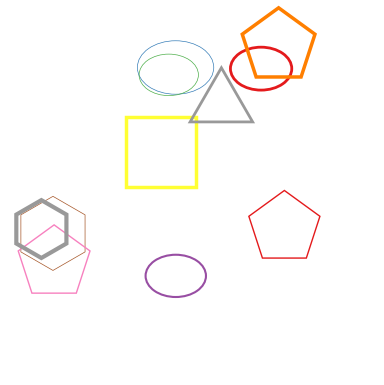[{"shape": "pentagon", "thickness": 1, "radius": 0.49, "center": [0.739, 0.408]}, {"shape": "oval", "thickness": 2, "radius": 0.4, "center": [0.678, 0.822]}, {"shape": "oval", "thickness": 0.5, "radius": 0.5, "center": [0.456, 0.825]}, {"shape": "oval", "thickness": 0.5, "radius": 0.38, "center": [0.438, 0.806]}, {"shape": "oval", "thickness": 1.5, "radius": 0.39, "center": [0.457, 0.283]}, {"shape": "pentagon", "thickness": 2.5, "radius": 0.5, "center": [0.724, 0.88]}, {"shape": "square", "thickness": 2.5, "radius": 0.45, "center": [0.419, 0.605]}, {"shape": "hexagon", "thickness": 0.5, "radius": 0.48, "center": [0.138, 0.394]}, {"shape": "pentagon", "thickness": 1, "radius": 0.49, "center": [0.141, 0.318]}, {"shape": "hexagon", "thickness": 3, "radius": 0.38, "center": [0.107, 0.405]}, {"shape": "triangle", "thickness": 2, "radius": 0.47, "center": [0.575, 0.73]}]